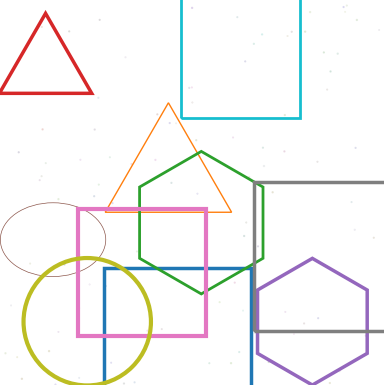[{"shape": "square", "thickness": 2.5, "radius": 0.95, "center": [0.461, 0.114]}, {"shape": "triangle", "thickness": 1, "radius": 0.95, "center": [0.437, 0.543]}, {"shape": "hexagon", "thickness": 2, "radius": 0.93, "center": [0.523, 0.422]}, {"shape": "triangle", "thickness": 2.5, "radius": 0.69, "center": [0.118, 0.827]}, {"shape": "hexagon", "thickness": 2.5, "radius": 0.82, "center": [0.811, 0.164]}, {"shape": "oval", "thickness": 0.5, "radius": 0.68, "center": [0.138, 0.378]}, {"shape": "square", "thickness": 3, "radius": 0.83, "center": [0.368, 0.292]}, {"shape": "square", "thickness": 2.5, "radius": 0.97, "center": [0.853, 0.333]}, {"shape": "circle", "thickness": 3, "radius": 0.83, "center": [0.227, 0.164]}, {"shape": "square", "thickness": 2, "radius": 0.78, "center": [0.625, 0.849]}]